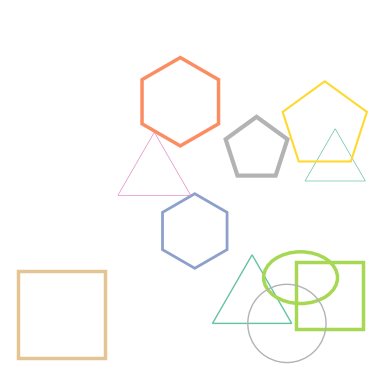[{"shape": "triangle", "thickness": 0.5, "radius": 0.45, "center": [0.871, 0.575]}, {"shape": "triangle", "thickness": 1, "radius": 0.59, "center": [0.655, 0.219]}, {"shape": "hexagon", "thickness": 2.5, "radius": 0.57, "center": [0.468, 0.736]}, {"shape": "hexagon", "thickness": 2, "radius": 0.48, "center": [0.506, 0.4]}, {"shape": "triangle", "thickness": 0.5, "radius": 0.55, "center": [0.401, 0.547]}, {"shape": "oval", "thickness": 2.5, "radius": 0.48, "center": [0.781, 0.279]}, {"shape": "square", "thickness": 2.5, "radius": 0.44, "center": [0.855, 0.232]}, {"shape": "pentagon", "thickness": 1.5, "radius": 0.58, "center": [0.844, 0.674]}, {"shape": "square", "thickness": 2.5, "radius": 0.57, "center": [0.16, 0.183]}, {"shape": "pentagon", "thickness": 3, "radius": 0.42, "center": [0.666, 0.612]}, {"shape": "circle", "thickness": 1, "radius": 0.51, "center": [0.745, 0.16]}]